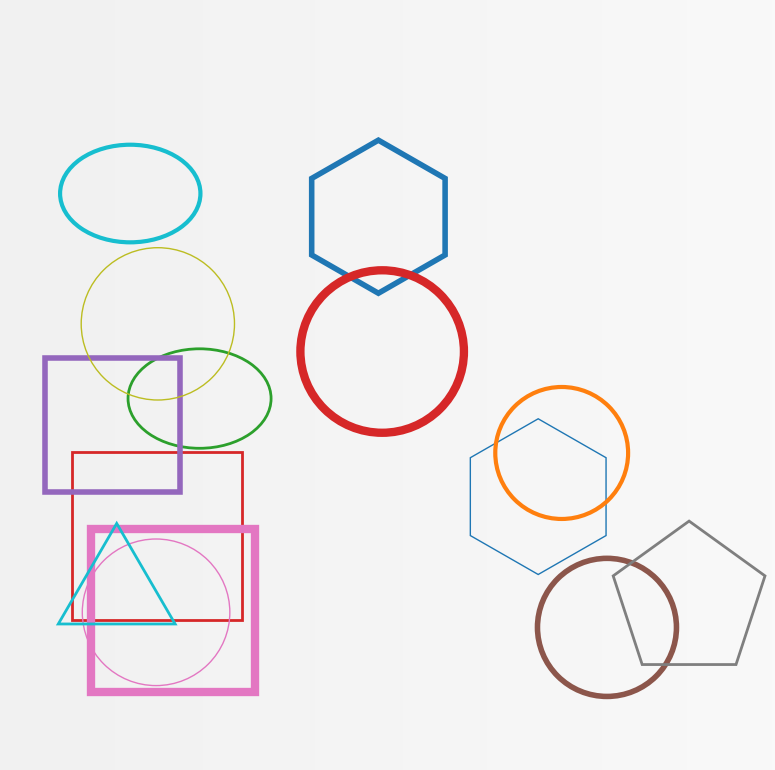[{"shape": "hexagon", "thickness": 0.5, "radius": 0.51, "center": [0.694, 0.355]}, {"shape": "hexagon", "thickness": 2, "radius": 0.5, "center": [0.488, 0.719]}, {"shape": "circle", "thickness": 1.5, "radius": 0.43, "center": [0.725, 0.412]}, {"shape": "oval", "thickness": 1, "radius": 0.46, "center": [0.257, 0.482]}, {"shape": "circle", "thickness": 3, "radius": 0.53, "center": [0.493, 0.543]}, {"shape": "square", "thickness": 1, "radius": 0.55, "center": [0.202, 0.304]}, {"shape": "square", "thickness": 2, "radius": 0.43, "center": [0.145, 0.448]}, {"shape": "circle", "thickness": 2, "radius": 0.45, "center": [0.783, 0.185]}, {"shape": "square", "thickness": 3, "radius": 0.53, "center": [0.223, 0.207]}, {"shape": "circle", "thickness": 0.5, "radius": 0.48, "center": [0.201, 0.205]}, {"shape": "pentagon", "thickness": 1, "radius": 0.51, "center": [0.889, 0.22]}, {"shape": "circle", "thickness": 0.5, "radius": 0.49, "center": [0.204, 0.579]}, {"shape": "triangle", "thickness": 1, "radius": 0.44, "center": [0.151, 0.233]}, {"shape": "oval", "thickness": 1.5, "radius": 0.45, "center": [0.168, 0.749]}]